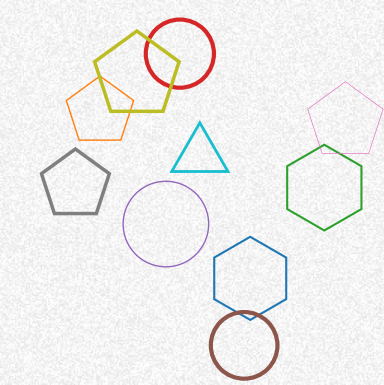[{"shape": "hexagon", "thickness": 1.5, "radius": 0.54, "center": [0.65, 0.277]}, {"shape": "pentagon", "thickness": 1, "radius": 0.46, "center": [0.26, 0.71]}, {"shape": "hexagon", "thickness": 1.5, "radius": 0.56, "center": [0.842, 0.513]}, {"shape": "circle", "thickness": 3, "radius": 0.44, "center": [0.467, 0.861]}, {"shape": "circle", "thickness": 1, "radius": 0.56, "center": [0.431, 0.418]}, {"shape": "circle", "thickness": 3, "radius": 0.43, "center": [0.634, 0.103]}, {"shape": "pentagon", "thickness": 0.5, "radius": 0.52, "center": [0.897, 0.685]}, {"shape": "pentagon", "thickness": 2.5, "radius": 0.46, "center": [0.196, 0.52]}, {"shape": "pentagon", "thickness": 2.5, "radius": 0.58, "center": [0.356, 0.804]}, {"shape": "triangle", "thickness": 2, "radius": 0.42, "center": [0.519, 0.597]}]